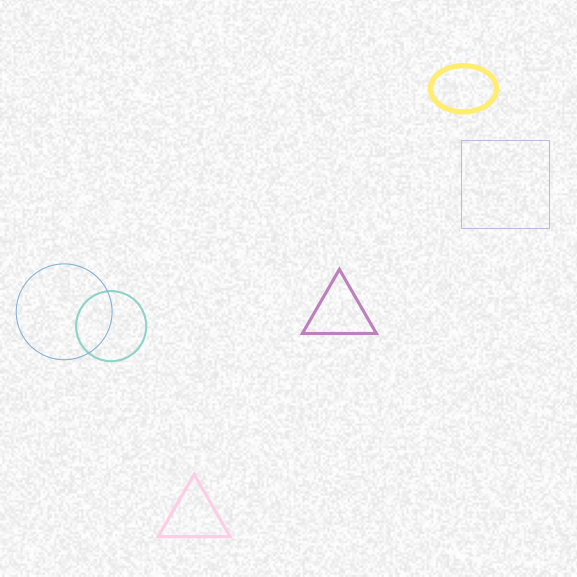[{"shape": "circle", "thickness": 1, "radius": 0.3, "center": [0.193, 0.434]}, {"shape": "square", "thickness": 0.5, "radius": 0.38, "center": [0.875, 0.681]}, {"shape": "circle", "thickness": 0.5, "radius": 0.41, "center": [0.111, 0.459]}, {"shape": "triangle", "thickness": 1.5, "radius": 0.36, "center": [0.336, 0.106]}, {"shape": "triangle", "thickness": 1.5, "radius": 0.37, "center": [0.588, 0.459]}, {"shape": "oval", "thickness": 2.5, "radius": 0.29, "center": [0.803, 0.845]}]